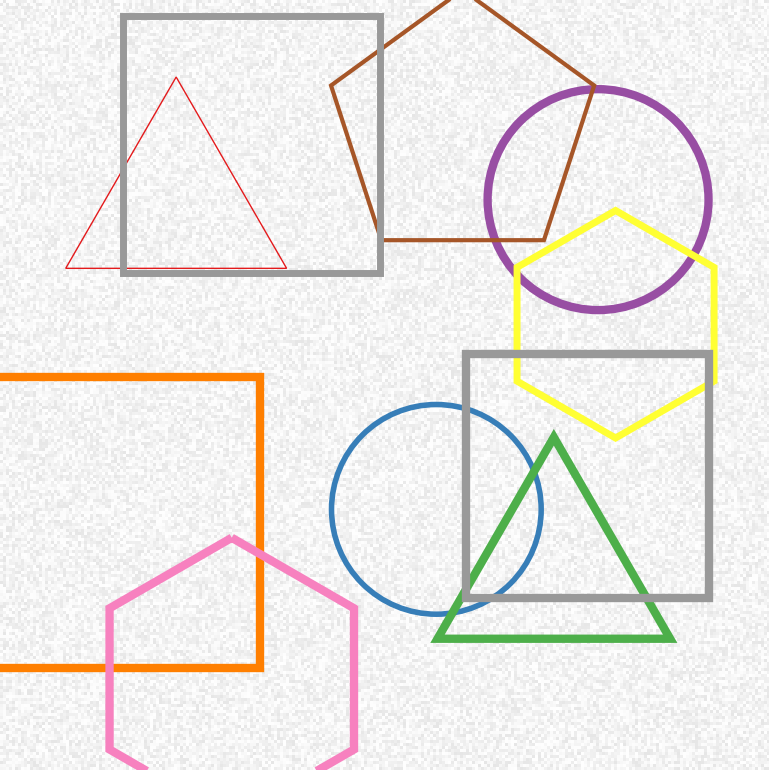[{"shape": "triangle", "thickness": 0.5, "radius": 0.83, "center": [0.229, 0.734]}, {"shape": "circle", "thickness": 2, "radius": 0.68, "center": [0.567, 0.338]}, {"shape": "triangle", "thickness": 3, "radius": 0.87, "center": [0.719, 0.258]}, {"shape": "circle", "thickness": 3, "radius": 0.72, "center": [0.777, 0.741]}, {"shape": "square", "thickness": 3, "radius": 0.94, "center": [0.149, 0.321]}, {"shape": "hexagon", "thickness": 2.5, "radius": 0.74, "center": [0.799, 0.579]}, {"shape": "pentagon", "thickness": 1.5, "radius": 0.9, "center": [0.601, 0.833]}, {"shape": "hexagon", "thickness": 3, "radius": 0.92, "center": [0.301, 0.118]}, {"shape": "square", "thickness": 2.5, "radius": 0.83, "center": [0.327, 0.813]}, {"shape": "square", "thickness": 3, "radius": 0.79, "center": [0.763, 0.382]}]